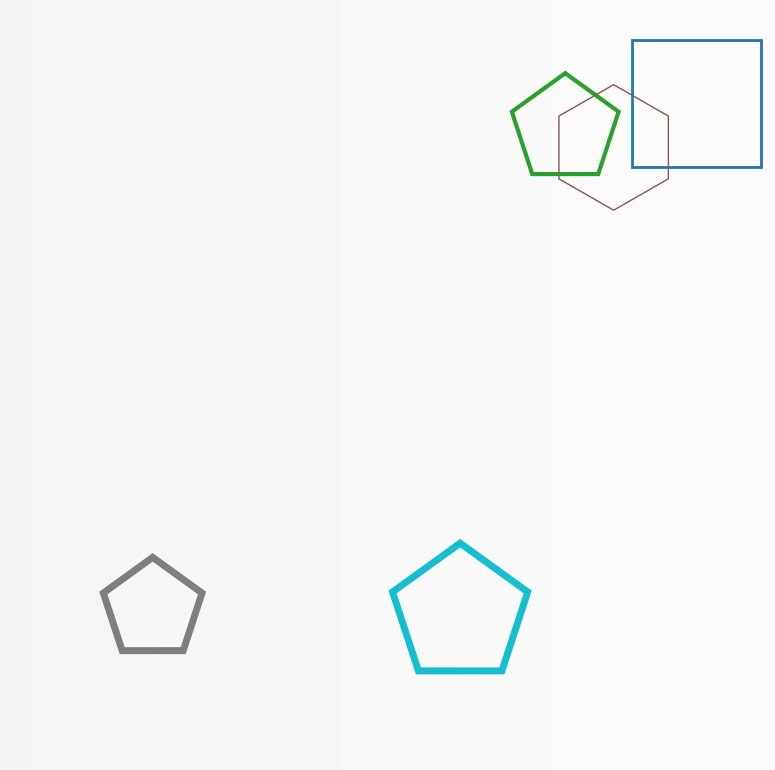[{"shape": "square", "thickness": 1, "radius": 0.41, "center": [0.899, 0.866]}, {"shape": "pentagon", "thickness": 1.5, "radius": 0.36, "center": [0.729, 0.833]}, {"shape": "hexagon", "thickness": 0.5, "radius": 0.41, "center": [0.792, 0.809]}, {"shape": "pentagon", "thickness": 2.5, "radius": 0.33, "center": [0.197, 0.209]}, {"shape": "pentagon", "thickness": 2.5, "radius": 0.46, "center": [0.594, 0.203]}]